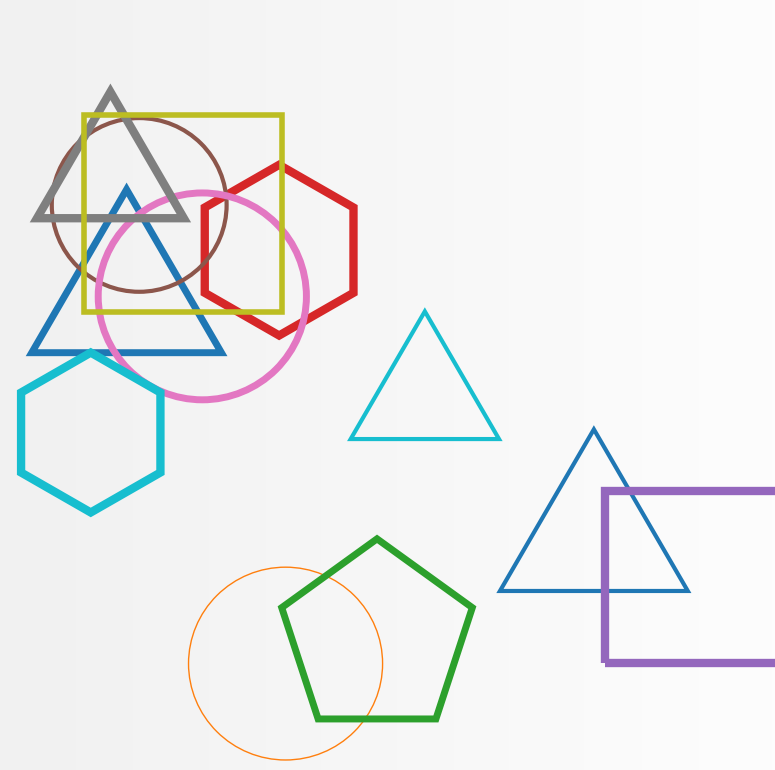[{"shape": "triangle", "thickness": 1.5, "radius": 0.7, "center": [0.766, 0.302]}, {"shape": "triangle", "thickness": 2.5, "radius": 0.71, "center": [0.163, 0.613]}, {"shape": "circle", "thickness": 0.5, "radius": 0.63, "center": [0.368, 0.138]}, {"shape": "pentagon", "thickness": 2.5, "radius": 0.65, "center": [0.486, 0.171]}, {"shape": "hexagon", "thickness": 3, "radius": 0.55, "center": [0.36, 0.675]}, {"shape": "square", "thickness": 3, "radius": 0.56, "center": [0.892, 0.251]}, {"shape": "circle", "thickness": 1.5, "radius": 0.56, "center": [0.18, 0.734]}, {"shape": "circle", "thickness": 2.5, "radius": 0.67, "center": [0.261, 0.615]}, {"shape": "triangle", "thickness": 3, "radius": 0.55, "center": [0.142, 0.771]}, {"shape": "square", "thickness": 2, "radius": 0.64, "center": [0.236, 0.722]}, {"shape": "triangle", "thickness": 1.5, "radius": 0.55, "center": [0.548, 0.485]}, {"shape": "hexagon", "thickness": 3, "radius": 0.52, "center": [0.117, 0.438]}]